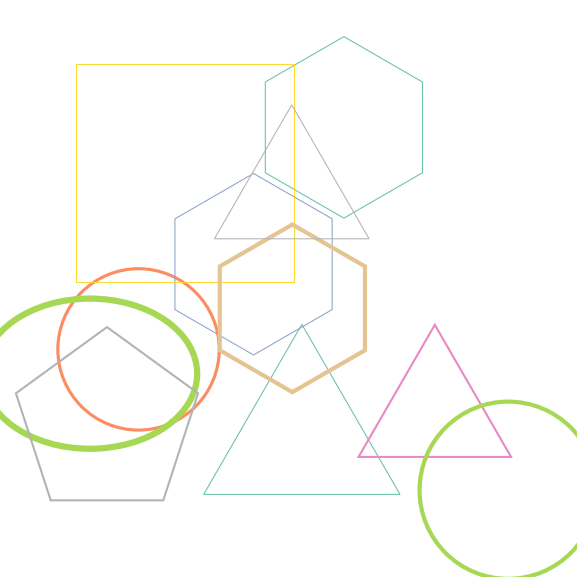[{"shape": "triangle", "thickness": 0.5, "radius": 0.98, "center": [0.523, 0.241]}, {"shape": "hexagon", "thickness": 0.5, "radius": 0.79, "center": [0.595, 0.779]}, {"shape": "circle", "thickness": 1.5, "radius": 0.7, "center": [0.24, 0.394]}, {"shape": "hexagon", "thickness": 0.5, "radius": 0.79, "center": [0.439, 0.542]}, {"shape": "triangle", "thickness": 1, "radius": 0.76, "center": [0.753, 0.284]}, {"shape": "oval", "thickness": 3, "radius": 0.93, "center": [0.156, 0.352]}, {"shape": "circle", "thickness": 2, "radius": 0.77, "center": [0.88, 0.15]}, {"shape": "square", "thickness": 0.5, "radius": 0.94, "center": [0.32, 0.7]}, {"shape": "hexagon", "thickness": 2, "radius": 0.73, "center": [0.506, 0.465]}, {"shape": "triangle", "thickness": 0.5, "radius": 0.77, "center": [0.505, 0.663]}, {"shape": "pentagon", "thickness": 1, "radius": 0.83, "center": [0.185, 0.267]}]